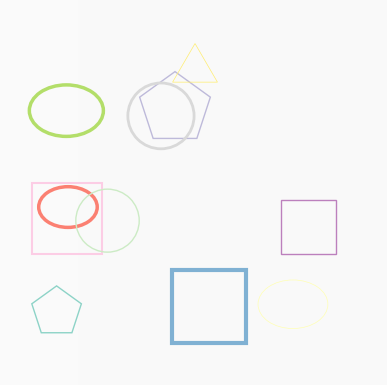[{"shape": "pentagon", "thickness": 1, "radius": 0.34, "center": [0.146, 0.19]}, {"shape": "oval", "thickness": 0.5, "radius": 0.45, "center": [0.756, 0.21]}, {"shape": "pentagon", "thickness": 1, "radius": 0.48, "center": [0.452, 0.718]}, {"shape": "oval", "thickness": 2.5, "radius": 0.38, "center": [0.175, 0.462]}, {"shape": "square", "thickness": 3, "radius": 0.47, "center": [0.539, 0.204]}, {"shape": "oval", "thickness": 2.5, "radius": 0.48, "center": [0.171, 0.713]}, {"shape": "square", "thickness": 1.5, "radius": 0.46, "center": [0.173, 0.433]}, {"shape": "circle", "thickness": 2, "radius": 0.43, "center": [0.415, 0.699]}, {"shape": "square", "thickness": 1, "radius": 0.36, "center": [0.796, 0.41]}, {"shape": "circle", "thickness": 1, "radius": 0.41, "center": [0.277, 0.427]}, {"shape": "triangle", "thickness": 0.5, "radius": 0.33, "center": [0.503, 0.82]}]